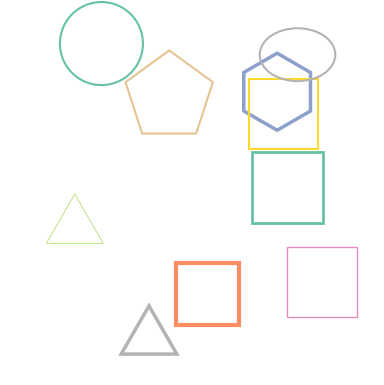[{"shape": "circle", "thickness": 1.5, "radius": 0.54, "center": [0.263, 0.887]}, {"shape": "square", "thickness": 2, "radius": 0.46, "center": [0.746, 0.513]}, {"shape": "square", "thickness": 3, "radius": 0.4, "center": [0.539, 0.236]}, {"shape": "hexagon", "thickness": 2.5, "radius": 0.5, "center": [0.72, 0.762]}, {"shape": "square", "thickness": 1, "radius": 0.45, "center": [0.837, 0.267]}, {"shape": "triangle", "thickness": 0.5, "radius": 0.43, "center": [0.194, 0.411]}, {"shape": "square", "thickness": 1.5, "radius": 0.45, "center": [0.737, 0.703]}, {"shape": "pentagon", "thickness": 1.5, "radius": 0.6, "center": [0.439, 0.75]}, {"shape": "oval", "thickness": 1.5, "radius": 0.49, "center": [0.773, 0.858]}, {"shape": "triangle", "thickness": 2.5, "radius": 0.42, "center": [0.387, 0.122]}]